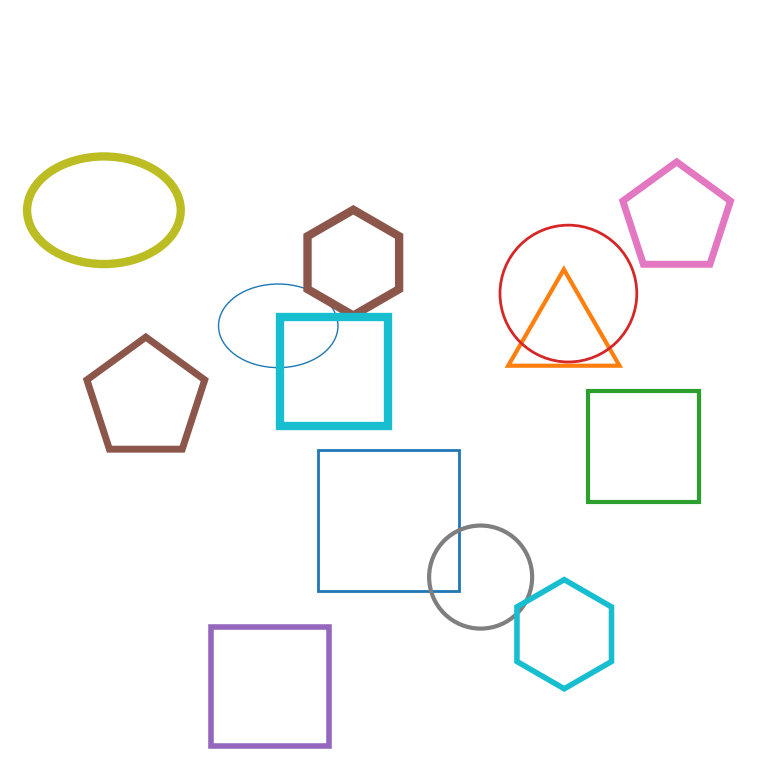[{"shape": "oval", "thickness": 0.5, "radius": 0.39, "center": [0.361, 0.577]}, {"shape": "square", "thickness": 1, "radius": 0.46, "center": [0.504, 0.324]}, {"shape": "triangle", "thickness": 1.5, "radius": 0.42, "center": [0.732, 0.567]}, {"shape": "square", "thickness": 1.5, "radius": 0.36, "center": [0.835, 0.42]}, {"shape": "circle", "thickness": 1, "radius": 0.44, "center": [0.738, 0.619]}, {"shape": "square", "thickness": 2, "radius": 0.39, "center": [0.351, 0.108]}, {"shape": "pentagon", "thickness": 2.5, "radius": 0.4, "center": [0.189, 0.482]}, {"shape": "hexagon", "thickness": 3, "radius": 0.34, "center": [0.459, 0.659]}, {"shape": "pentagon", "thickness": 2.5, "radius": 0.37, "center": [0.879, 0.716]}, {"shape": "circle", "thickness": 1.5, "radius": 0.33, "center": [0.624, 0.251]}, {"shape": "oval", "thickness": 3, "radius": 0.5, "center": [0.135, 0.727]}, {"shape": "hexagon", "thickness": 2, "radius": 0.35, "center": [0.733, 0.176]}, {"shape": "square", "thickness": 3, "radius": 0.35, "center": [0.434, 0.517]}]